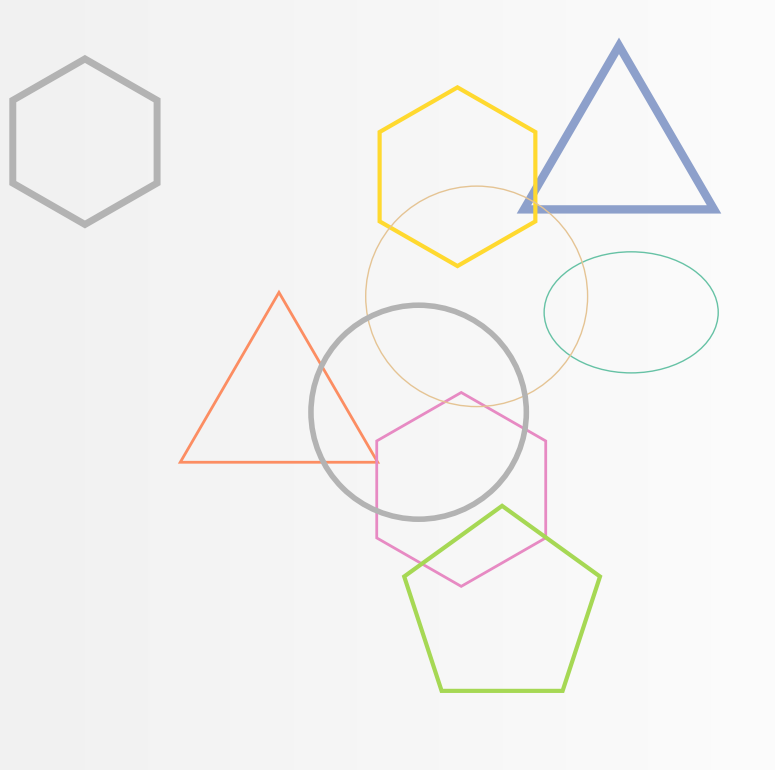[{"shape": "oval", "thickness": 0.5, "radius": 0.56, "center": [0.814, 0.594]}, {"shape": "triangle", "thickness": 1, "radius": 0.74, "center": [0.36, 0.473]}, {"shape": "triangle", "thickness": 3, "radius": 0.71, "center": [0.799, 0.799]}, {"shape": "hexagon", "thickness": 1, "radius": 0.63, "center": [0.595, 0.364]}, {"shape": "pentagon", "thickness": 1.5, "radius": 0.66, "center": [0.648, 0.21]}, {"shape": "hexagon", "thickness": 1.5, "radius": 0.58, "center": [0.59, 0.771]}, {"shape": "circle", "thickness": 0.5, "radius": 0.72, "center": [0.615, 0.615]}, {"shape": "circle", "thickness": 2, "radius": 0.69, "center": [0.54, 0.465]}, {"shape": "hexagon", "thickness": 2.5, "radius": 0.54, "center": [0.11, 0.816]}]